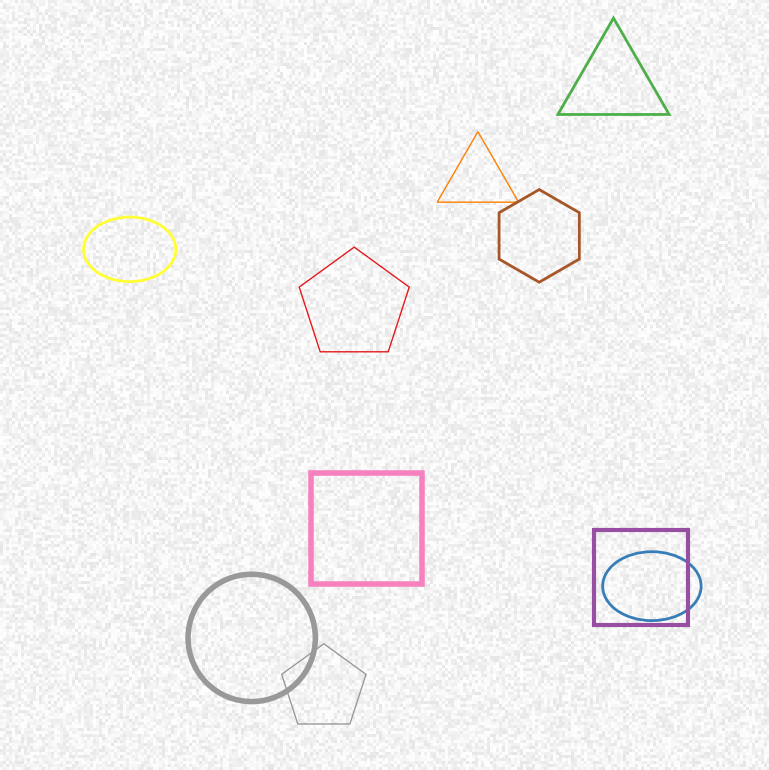[{"shape": "pentagon", "thickness": 0.5, "radius": 0.38, "center": [0.46, 0.604]}, {"shape": "oval", "thickness": 1, "radius": 0.32, "center": [0.847, 0.239]}, {"shape": "triangle", "thickness": 1, "radius": 0.42, "center": [0.797, 0.893]}, {"shape": "square", "thickness": 1.5, "radius": 0.31, "center": [0.832, 0.25]}, {"shape": "triangle", "thickness": 0.5, "radius": 0.31, "center": [0.621, 0.768]}, {"shape": "oval", "thickness": 1, "radius": 0.3, "center": [0.168, 0.676]}, {"shape": "hexagon", "thickness": 1, "radius": 0.3, "center": [0.7, 0.694]}, {"shape": "square", "thickness": 2, "radius": 0.36, "center": [0.476, 0.314]}, {"shape": "circle", "thickness": 2, "radius": 0.41, "center": [0.327, 0.172]}, {"shape": "pentagon", "thickness": 0.5, "radius": 0.29, "center": [0.421, 0.106]}]